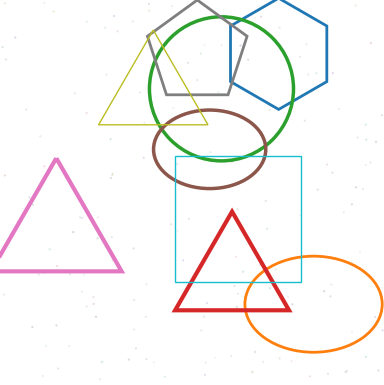[{"shape": "hexagon", "thickness": 2, "radius": 0.72, "center": [0.724, 0.86]}, {"shape": "oval", "thickness": 2, "radius": 0.89, "center": [0.814, 0.21]}, {"shape": "circle", "thickness": 2.5, "radius": 0.94, "center": [0.575, 0.769]}, {"shape": "triangle", "thickness": 3, "radius": 0.85, "center": [0.603, 0.279]}, {"shape": "oval", "thickness": 2.5, "radius": 0.73, "center": [0.545, 0.612]}, {"shape": "triangle", "thickness": 3, "radius": 0.98, "center": [0.146, 0.393]}, {"shape": "pentagon", "thickness": 2, "radius": 0.68, "center": [0.512, 0.864]}, {"shape": "triangle", "thickness": 1, "radius": 0.82, "center": [0.398, 0.758]}, {"shape": "square", "thickness": 1, "radius": 0.82, "center": [0.618, 0.431]}]